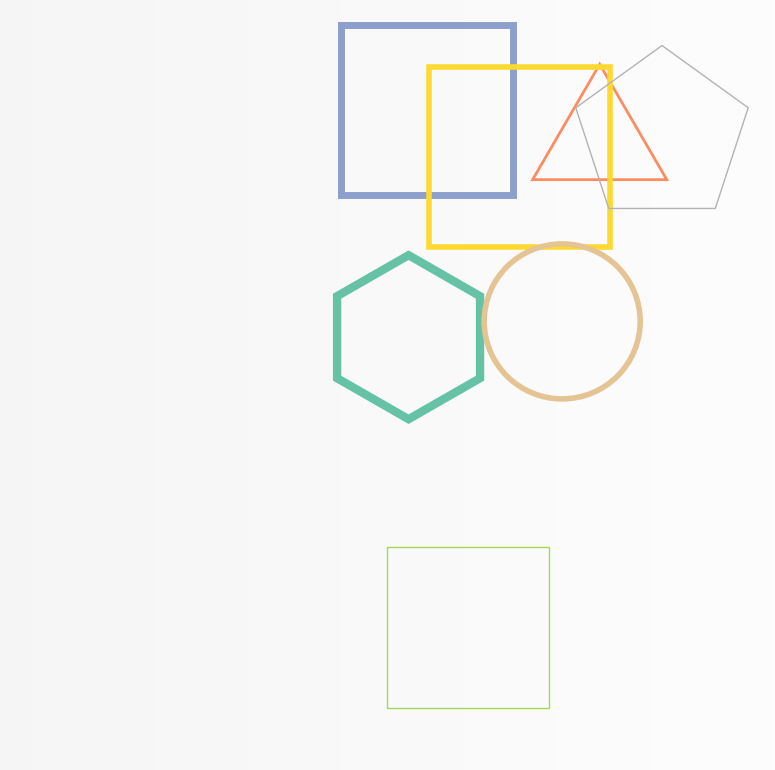[{"shape": "hexagon", "thickness": 3, "radius": 0.53, "center": [0.527, 0.562]}, {"shape": "triangle", "thickness": 1, "radius": 0.5, "center": [0.774, 0.817]}, {"shape": "square", "thickness": 2.5, "radius": 0.55, "center": [0.551, 0.857]}, {"shape": "square", "thickness": 0.5, "radius": 0.52, "center": [0.603, 0.184]}, {"shape": "square", "thickness": 2, "radius": 0.58, "center": [0.67, 0.796]}, {"shape": "circle", "thickness": 2, "radius": 0.5, "center": [0.725, 0.583]}, {"shape": "pentagon", "thickness": 0.5, "radius": 0.58, "center": [0.854, 0.824]}]